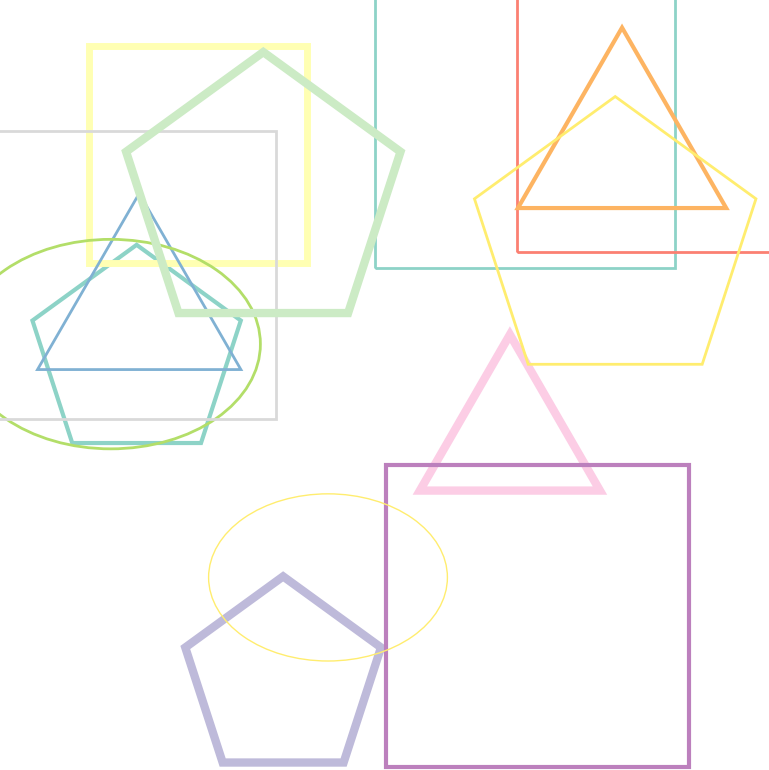[{"shape": "pentagon", "thickness": 1.5, "radius": 0.71, "center": [0.177, 0.54]}, {"shape": "square", "thickness": 1, "radius": 0.97, "center": [0.682, 0.847]}, {"shape": "square", "thickness": 2.5, "radius": 0.71, "center": [0.257, 0.799]}, {"shape": "pentagon", "thickness": 3, "radius": 0.67, "center": [0.368, 0.118]}, {"shape": "square", "thickness": 1, "radius": 0.96, "center": [0.863, 0.864]}, {"shape": "triangle", "thickness": 1, "radius": 0.76, "center": [0.181, 0.596]}, {"shape": "triangle", "thickness": 1.5, "radius": 0.78, "center": [0.808, 0.808]}, {"shape": "oval", "thickness": 1, "radius": 0.97, "center": [0.144, 0.553]}, {"shape": "triangle", "thickness": 3, "radius": 0.68, "center": [0.662, 0.43]}, {"shape": "square", "thickness": 1, "radius": 0.93, "center": [0.172, 0.642]}, {"shape": "square", "thickness": 1.5, "radius": 0.98, "center": [0.698, 0.2]}, {"shape": "pentagon", "thickness": 3, "radius": 0.94, "center": [0.342, 0.745]}, {"shape": "pentagon", "thickness": 1, "radius": 0.96, "center": [0.799, 0.682]}, {"shape": "oval", "thickness": 0.5, "radius": 0.78, "center": [0.426, 0.25]}]